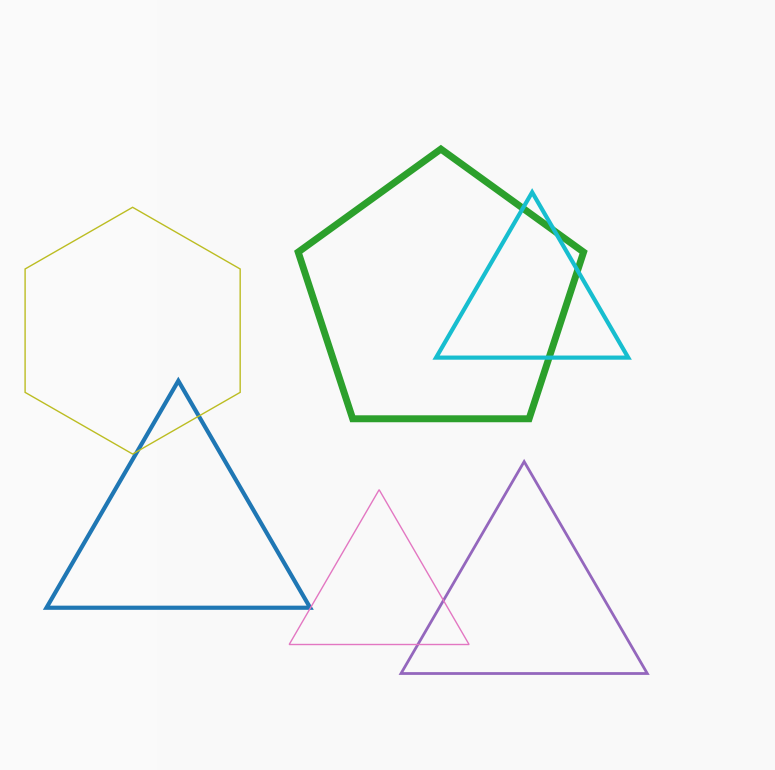[{"shape": "triangle", "thickness": 1.5, "radius": 0.98, "center": [0.23, 0.309]}, {"shape": "pentagon", "thickness": 2.5, "radius": 0.97, "center": [0.569, 0.613]}, {"shape": "triangle", "thickness": 1, "radius": 0.92, "center": [0.676, 0.217]}, {"shape": "triangle", "thickness": 0.5, "radius": 0.67, "center": [0.489, 0.23]}, {"shape": "hexagon", "thickness": 0.5, "radius": 0.8, "center": [0.171, 0.571]}, {"shape": "triangle", "thickness": 1.5, "radius": 0.72, "center": [0.687, 0.607]}]